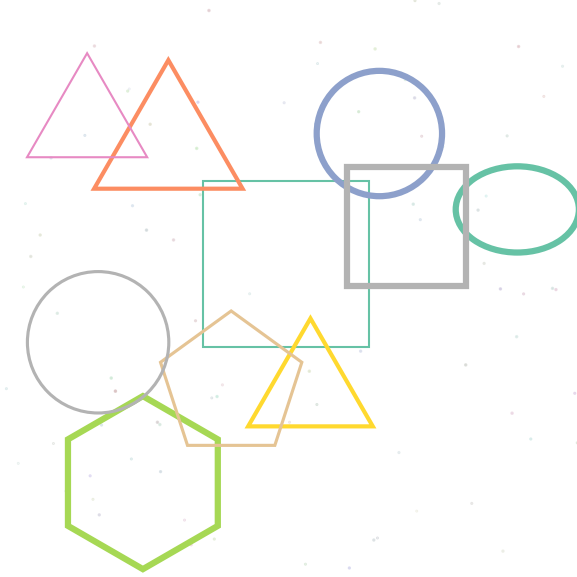[{"shape": "oval", "thickness": 3, "radius": 0.53, "center": [0.896, 0.637]}, {"shape": "square", "thickness": 1, "radius": 0.72, "center": [0.496, 0.542]}, {"shape": "triangle", "thickness": 2, "radius": 0.74, "center": [0.292, 0.747]}, {"shape": "circle", "thickness": 3, "radius": 0.54, "center": [0.657, 0.768]}, {"shape": "triangle", "thickness": 1, "radius": 0.6, "center": [0.151, 0.787]}, {"shape": "hexagon", "thickness": 3, "radius": 0.75, "center": [0.247, 0.163]}, {"shape": "triangle", "thickness": 2, "radius": 0.62, "center": [0.538, 0.323]}, {"shape": "pentagon", "thickness": 1.5, "radius": 0.64, "center": [0.4, 0.332]}, {"shape": "circle", "thickness": 1.5, "radius": 0.61, "center": [0.17, 0.406]}, {"shape": "square", "thickness": 3, "radius": 0.52, "center": [0.704, 0.606]}]